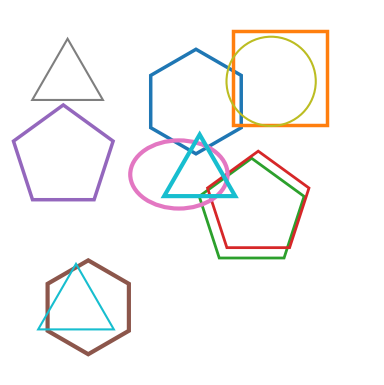[{"shape": "hexagon", "thickness": 2.5, "radius": 0.68, "center": [0.509, 0.736]}, {"shape": "square", "thickness": 2.5, "radius": 0.61, "center": [0.727, 0.797]}, {"shape": "pentagon", "thickness": 2, "radius": 0.72, "center": [0.654, 0.446]}, {"shape": "pentagon", "thickness": 2, "radius": 0.69, "center": [0.671, 0.469]}, {"shape": "pentagon", "thickness": 2.5, "radius": 0.68, "center": [0.164, 0.591]}, {"shape": "hexagon", "thickness": 3, "radius": 0.61, "center": [0.229, 0.202]}, {"shape": "oval", "thickness": 3, "radius": 0.63, "center": [0.465, 0.547]}, {"shape": "triangle", "thickness": 1.5, "radius": 0.53, "center": [0.176, 0.793]}, {"shape": "circle", "thickness": 1.5, "radius": 0.58, "center": [0.704, 0.789]}, {"shape": "triangle", "thickness": 1.5, "radius": 0.57, "center": [0.197, 0.201]}, {"shape": "triangle", "thickness": 3, "radius": 0.53, "center": [0.519, 0.544]}]